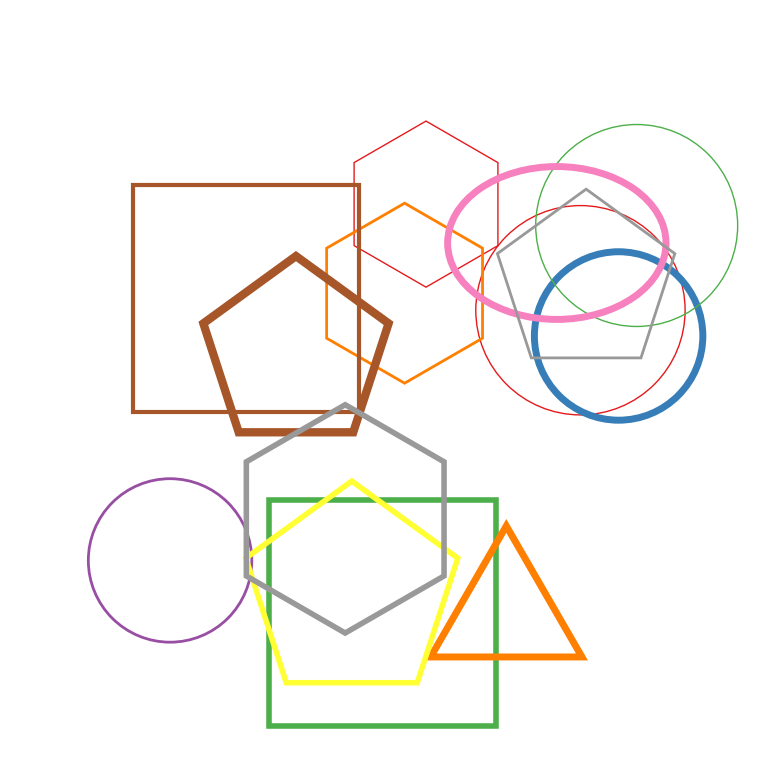[{"shape": "circle", "thickness": 0.5, "radius": 0.68, "center": [0.754, 0.597]}, {"shape": "hexagon", "thickness": 0.5, "radius": 0.54, "center": [0.553, 0.735]}, {"shape": "circle", "thickness": 2.5, "radius": 0.55, "center": [0.803, 0.564]}, {"shape": "circle", "thickness": 0.5, "radius": 0.66, "center": [0.827, 0.707]}, {"shape": "square", "thickness": 2, "radius": 0.74, "center": [0.497, 0.204]}, {"shape": "circle", "thickness": 1, "radius": 0.53, "center": [0.221, 0.272]}, {"shape": "triangle", "thickness": 2.5, "radius": 0.57, "center": [0.658, 0.204]}, {"shape": "hexagon", "thickness": 1, "radius": 0.58, "center": [0.525, 0.619]}, {"shape": "pentagon", "thickness": 2, "radius": 0.72, "center": [0.457, 0.23]}, {"shape": "square", "thickness": 1.5, "radius": 0.74, "center": [0.32, 0.613]}, {"shape": "pentagon", "thickness": 3, "radius": 0.63, "center": [0.384, 0.541]}, {"shape": "oval", "thickness": 2.5, "radius": 0.71, "center": [0.723, 0.684]}, {"shape": "hexagon", "thickness": 2, "radius": 0.74, "center": [0.448, 0.326]}, {"shape": "pentagon", "thickness": 1, "radius": 0.61, "center": [0.761, 0.633]}]